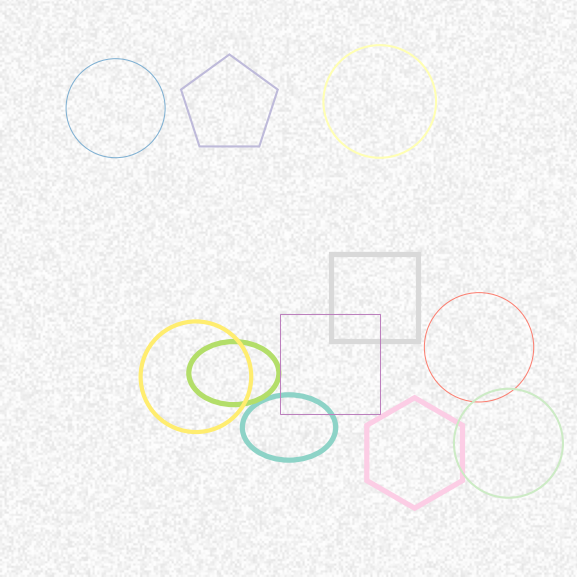[{"shape": "oval", "thickness": 2.5, "radius": 0.4, "center": [0.5, 0.259]}, {"shape": "circle", "thickness": 1, "radius": 0.49, "center": [0.658, 0.823]}, {"shape": "pentagon", "thickness": 1, "radius": 0.44, "center": [0.397, 0.817]}, {"shape": "circle", "thickness": 0.5, "radius": 0.47, "center": [0.829, 0.398]}, {"shape": "circle", "thickness": 0.5, "radius": 0.43, "center": [0.2, 0.812]}, {"shape": "oval", "thickness": 2.5, "radius": 0.39, "center": [0.405, 0.353]}, {"shape": "hexagon", "thickness": 2.5, "radius": 0.48, "center": [0.718, 0.215]}, {"shape": "square", "thickness": 2.5, "radius": 0.37, "center": [0.649, 0.484]}, {"shape": "square", "thickness": 0.5, "radius": 0.43, "center": [0.571, 0.369]}, {"shape": "circle", "thickness": 1, "radius": 0.47, "center": [0.88, 0.232]}, {"shape": "circle", "thickness": 2, "radius": 0.48, "center": [0.339, 0.347]}]